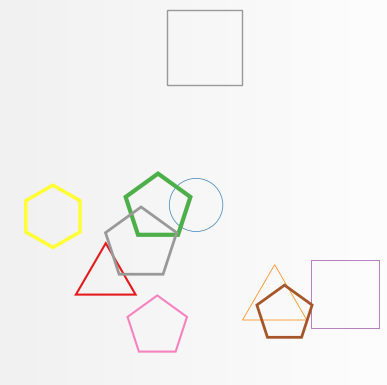[{"shape": "triangle", "thickness": 1.5, "radius": 0.44, "center": [0.273, 0.279]}, {"shape": "circle", "thickness": 0.5, "radius": 0.35, "center": [0.506, 0.468]}, {"shape": "pentagon", "thickness": 3, "radius": 0.44, "center": [0.408, 0.461]}, {"shape": "square", "thickness": 0.5, "radius": 0.44, "center": [0.891, 0.236]}, {"shape": "triangle", "thickness": 0.5, "radius": 0.48, "center": [0.709, 0.217]}, {"shape": "hexagon", "thickness": 2.5, "radius": 0.4, "center": [0.137, 0.438]}, {"shape": "pentagon", "thickness": 2, "radius": 0.37, "center": [0.734, 0.184]}, {"shape": "pentagon", "thickness": 1.5, "radius": 0.4, "center": [0.406, 0.152]}, {"shape": "square", "thickness": 1, "radius": 0.49, "center": [0.528, 0.878]}, {"shape": "pentagon", "thickness": 2, "radius": 0.48, "center": [0.364, 0.366]}]